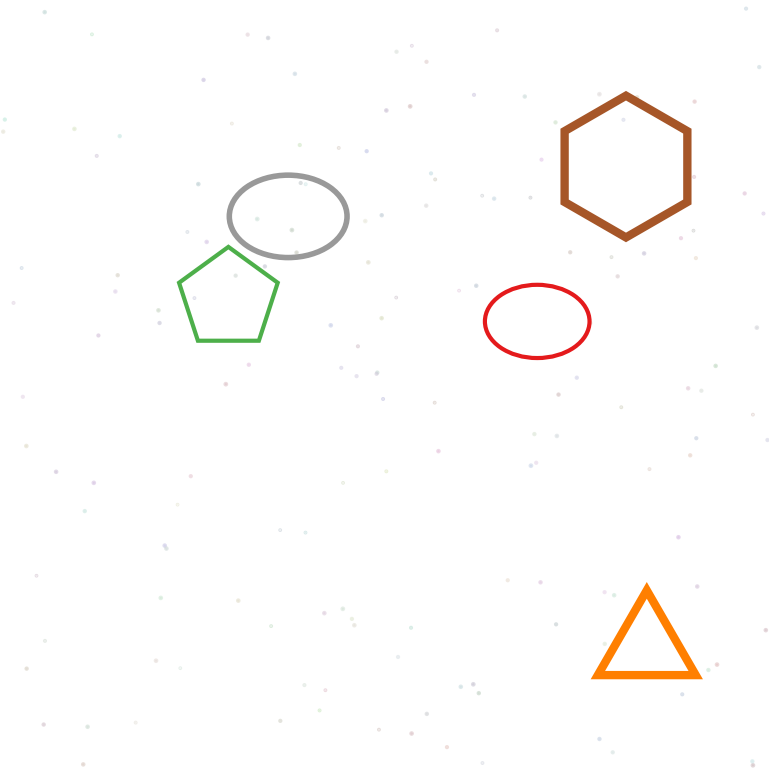[{"shape": "oval", "thickness": 1.5, "radius": 0.34, "center": [0.698, 0.583]}, {"shape": "pentagon", "thickness": 1.5, "radius": 0.34, "center": [0.297, 0.612]}, {"shape": "triangle", "thickness": 3, "radius": 0.37, "center": [0.84, 0.16]}, {"shape": "hexagon", "thickness": 3, "radius": 0.46, "center": [0.813, 0.784]}, {"shape": "oval", "thickness": 2, "radius": 0.38, "center": [0.374, 0.719]}]